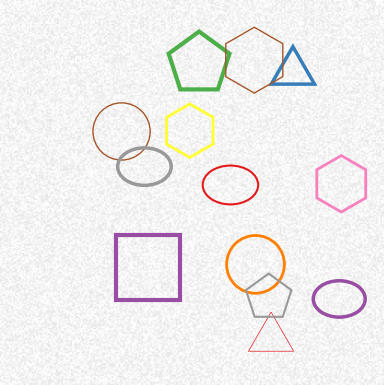[{"shape": "triangle", "thickness": 0.5, "radius": 0.34, "center": [0.704, 0.122]}, {"shape": "oval", "thickness": 1.5, "radius": 0.36, "center": [0.599, 0.52]}, {"shape": "triangle", "thickness": 2.5, "radius": 0.32, "center": [0.761, 0.814]}, {"shape": "pentagon", "thickness": 3, "radius": 0.42, "center": [0.517, 0.835]}, {"shape": "square", "thickness": 3, "radius": 0.42, "center": [0.384, 0.304]}, {"shape": "oval", "thickness": 2.5, "radius": 0.34, "center": [0.881, 0.224]}, {"shape": "circle", "thickness": 2, "radius": 0.38, "center": [0.664, 0.313]}, {"shape": "hexagon", "thickness": 2, "radius": 0.35, "center": [0.493, 0.661]}, {"shape": "hexagon", "thickness": 1, "radius": 0.43, "center": [0.66, 0.844]}, {"shape": "circle", "thickness": 1, "radius": 0.37, "center": [0.316, 0.659]}, {"shape": "hexagon", "thickness": 2, "radius": 0.37, "center": [0.886, 0.523]}, {"shape": "oval", "thickness": 2.5, "radius": 0.35, "center": [0.375, 0.567]}, {"shape": "pentagon", "thickness": 1.5, "radius": 0.31, "center": [0.698, 0.227]}]